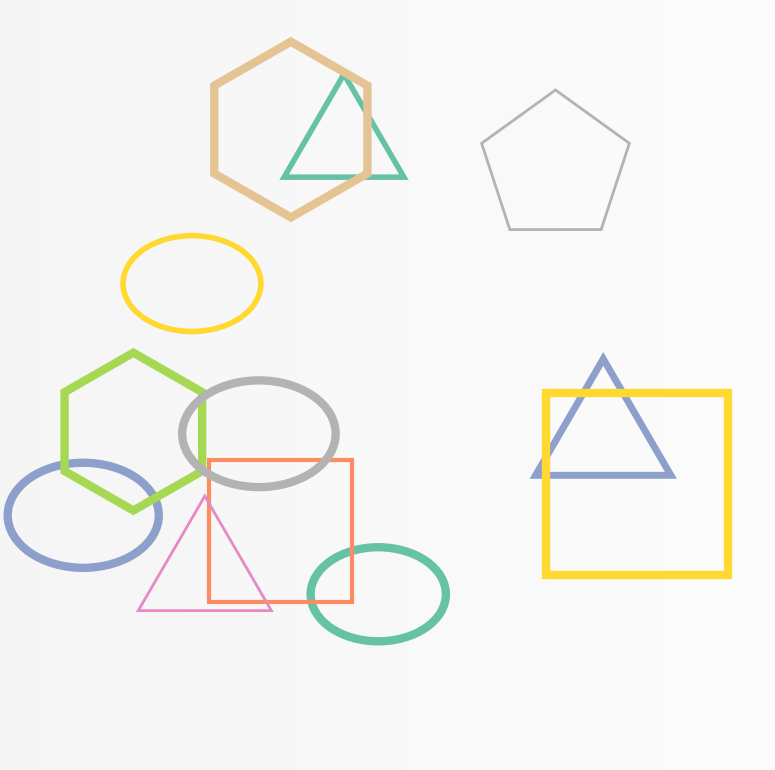[{"shape": "oval", "thickness": 3, "radius": 0.44, "center": [0.488, 0.228]}, {"shape": "triangle", "thickness": 2, "radius": 0.45, "center": [0.444, 0.815]}, {"shape": "square", "thickness": 1.5, "radius": 0.46, "center": [0.362, 0.311]}, {"shape": "triangle", "thickness": 2.5, "radius": 0.5, "center": [0.778, 0.433]}, {"shape": "oval", "thickness": 3, "radius": 0.49, "center": [0.107, 0.331]}, {"shape": "triangle", "thickness": 1, "radius": 0.5, "center": [0.264, 0.257]}, {"shape": "hexagon", "thickness": 3, "radius": 0.51, "center": [0.172, 0.439]}, {"shape": "square", "thickness": 3, "radius": 0.59, "center": [0.822, 0.372]}, {"shape": "oval", "thickness": 2, "radius": 0.44, "center": [0.248, 0.632]}, {"shape": "hexagon", "thickness": 3, "radius": 0.57, "center": [0.375, 0.832]}, {"shape": "pentagon", "thickness": 1, "radius": 0.5, "center": [0.717, 0.783]}, {"shape": "oval", "thickness": 3, "radius": 0.5, "center": [0.334, 0.437]}]